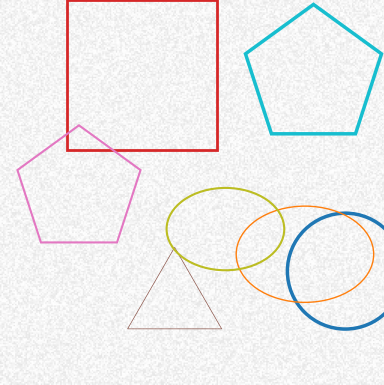[{"shape": "circle", "thickness": 2.5, "radius": 0.75, "center": [0.897, 0.296]}, {"shape": "oval", "thickness": 1, "radius": 0.89, "center": [0.792, 0.34]}, {"shape": "square", "thickness": 2, "radius": 0.97, "center": [0.37, 0.804]}, {"shape": "triangle", "thickness": 0.5, "radius": 0.71, "center": [0.454, 0.216]}, {"shape": "pentagon", "thickness": 1.5, "radius": 0.84, "center": [0.205, 0.506]}, {"shape": "oval", "thickness": 1.5, "radius": 0.76, "center": [0.586, 0.405]}, {"shape": "pentagon", "thickness": 2.5, "radius": 0.93, "center": [0.814, 0.803]}]